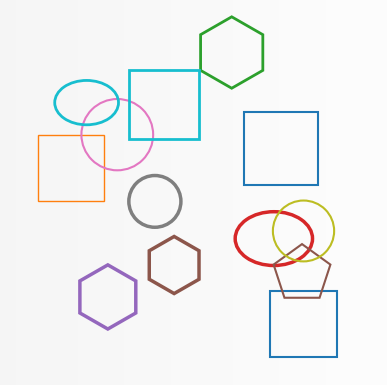[{"shape": "square", "thickness": 1.5, "radius": 0.47, "center": [0.725, 0.615]}, {"shape": "square", "thickness": 1.5, "radius": 0.43, "center": [0.783, 0.158]}, {"shape": "square", "thickness": 1, "radius": 0.43, "center": [0.184, 0.563]}, {"shape": "hexagon", "thickness": 2, "radius": 0.46, "center": [0.598, 0.864]}, {"shape": "oval", "thickness": 2.5, "radius": 0.5, "center": [0.707, 0.38]}, {"shape": "hexagon", "thickness": 2.5, "radius": 0.42, "center": [0.278, 0.229]}, {"shape": "pentagon", "thickness": 1.5, "radius": 0.39, "center": [0.779, 0.289]}, {"shape": "hexagon", "thickness": 2.5, "radius": 0.37, "center": [0.449, 0.312]}, {"shape": "circle", "thickness": 1.5, "radius": 0.46, "center": [0.303, 0.65]}, {"shape": "circle", "thickness": 2.5, "radius": 0.34, "center": [0.4, 0.477]}, {"shape": "circle", "thickness": 1.5, "radius": 0.4, "center": [0.783, 0.4]}, {"shape": "square", "thickness": 2, "radius": 0.45, "center": [0.423, 0.728]}, {"shape": "oval", "thickness": 2, "radius": 0.41, "center": [0.224, 0.733]}]